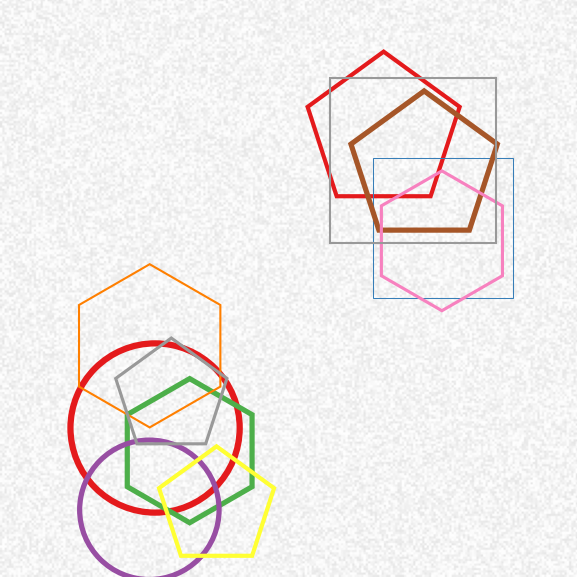[{"shape": "circle", "thickness": 3, "radius": 0.73, "center": [0.269, 0.258]}, {"shape": "pentagon", "thickness": 2, "radius": 0.69, "center": [0.664, 0.771]}, {"shape": "square", "thickness": 0.5, "radius": 0.61, "center": [0.767, 0.605]}, {"shape": "hexagon", "thickness": 2.5, "radius": 0.62, "center": [0.328, 0.219]}, {"shape": "circle", "thickness": 2.5, "radius": 0.6, "center": [0.259, 0.116]}, {"shape": "hexagon", "thickness": 1, "radius": 0.71, "center": [0.259, 0.4]}, {"shape": "pentagon", "thickness": 2, "radius": 0.52, "center": [0.375, 0.121]}, {"shape": "pentagon", "thickness": 2.5, "radius": 0.67, "center": [0.734, 0.708]}, {"shape": "hexagon", "thickness": 1.5, "radius": 0.61, "center": [0.765, 0.582]}, {"shape": "square", "thickness": 1, "radius": 0.71, "center": [0.715, 0.722]}, {"shape": "pentagon", "thickness": 1.5, "radius": 0.51, "center": [0.297, 0.313]}]